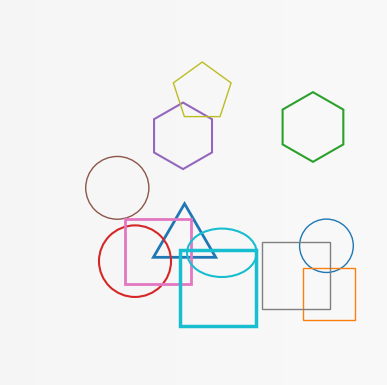[{"shape": "triangle", "thickness": 2, "radius": 0.46, "center": [0.476, 0.378]}, {"shape": "circle", "thickness": 1, "radius": 0.35, "center": [0.842, 0.362]}, {"shape": "square", "thickness": 1, "radius": 0.34, "center": [0.85, 0.236]}, {"shape": "hexagon", "thickness": 1.5, "radius": 0.45, "center": [0.808, 0.67]}, {"shape": "circle", "thickness": 1.5, "radius": 0.46, "center": [0.348, 0.322]}, {"shape": "hexagon", "thickness": 1.5, "radius": 0.43, "center": [0.472, 0.647]}, {"shape": "circle", "thickness": 1, "radius": 0.41, "center": [0.303, 0.512]}, {"shape": "square", "thickness": 2, "radius": 0.43, "center": [0.408, 0.347]}, {"shape": "square", "thickness": 1, "radius": 0.44, "center": [0.764, 0.285]}, {"shape": "pentagon", "thickness": 1, "radius": 0.39, "center": [0.522, 0.761]}, {"shape": "oval", "thickness": 1.5, "radius": 0.45, "center": [0.573, 0.343]}, {"shape": "square", "thickness": 2.5, "radius": 0.49, "center": [0.563, 0.252]}]